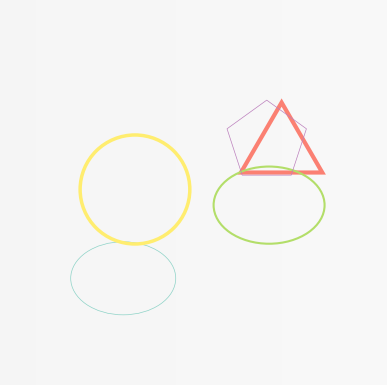[{"shape": "oval", "thickness": 0.5, "radius": 0.68, "center": [0.318, 0.277]}, {"shape": "triangle", "thickness": 3, "radius": 0.61, "center": [0.727, 0.613]}, {"shape": "oval", "thickness": 1.5, "radius": 0.72, "center": [0.694, 0.467]}, {"shape": "pentagon", "thickness": 0.5, "radius": 0.54, "center": [0.688, 0.632]}, {"shape": "circle", "thickness": 2.5, "radius": 0.71, "center": [0.348, 0.508]}]